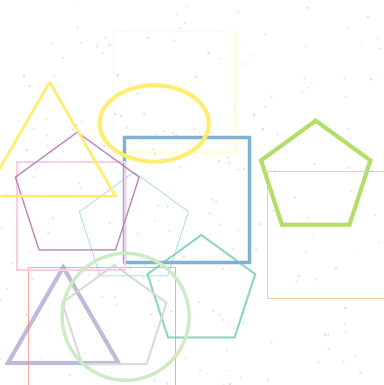[{"shape": "pentagon", "thickness": 0.5, "radius": 0.74, "center": [0.348, 0.404]}, {"shape": "pentagon", "thickness": 1.5, "radius": 0.74, "center": [0.523, 0.242]}, {"shape": "square", "thickness": 0.5, "radius": 0.78, "center": [0.451, 0.762]}, {"shape": "triangle", "thickness": 3, "radius": 0.83, "center": [0.164, 0.14]}, {"shape": "square", "thickness": 0.5, "radius": 0.95, "center": [0.264, 0.116]}, {"shape": "square", "thickness": 2.5, "radius": 0.81, "center": [0.486, 0.482]}, {"shape": "square", "thickness": 0.5, "radius": 0.82, "center": [0.857, 0.39]}, {"shape": "pentagon", "thickness": 3, "radius": 0.75, "center": [0.82, 0.537]}, {"shape": "square", "thickness": 1.5, "radius": 0.7, "center": [0.185, 0.439]}, {"shape": "pentagon", "thickness": 1.5, "radius": 0.71, "center": [0.297, 0.17]}, {"shape": "pentagon", "thickness": 1, "radius": 0.85, "center": [0.201, 0.488]}, {"shape": "circle", "thickness": 2.5, "radius": 0.82, "center": [0.326, 0.177]}, {"shape": "triangle", "thickness": 2, "radius": 0.99, "center": [0.129, 0.589]}, {"shape": "oval", "thickness": 3, "radius": 0.71, "center": [0.401, 0.679]}]